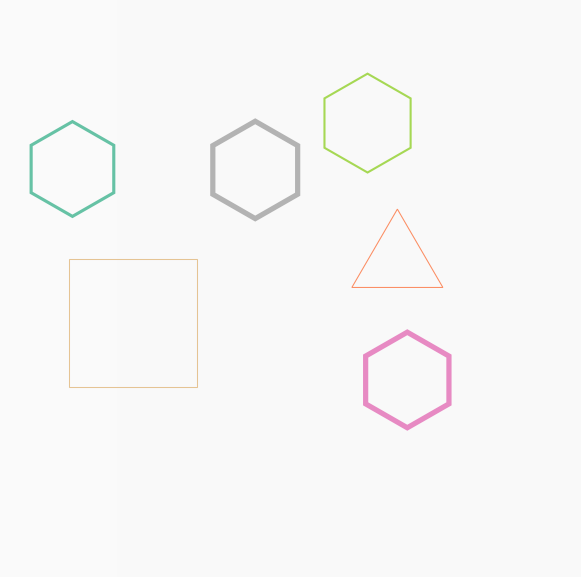[{"shape": "hexagon", "thickness": 1.5, "radius": 0.41, "center": [0.125, 0.707]}, {"shape": "triangle", "thickness": 0.5, "radius": 0.45, "center": [0.684, 0.547]}, {"shape": "hexagon", "thickness": 2.5, "radius": 0.41, "center": [0.701, 0.341]}, {"shape": "hexagon", "thickness": 1, "radius": 0.43, "center": [0.632, 0.786]}, {"shape": "square", "thickness": 0.5, "radius": 0.55, "center": [0.229, 0.44]}, {"shape": "hexagon", "thickness": 2.5, "radius": 0.42, "center": [0.439, 0.705]}]